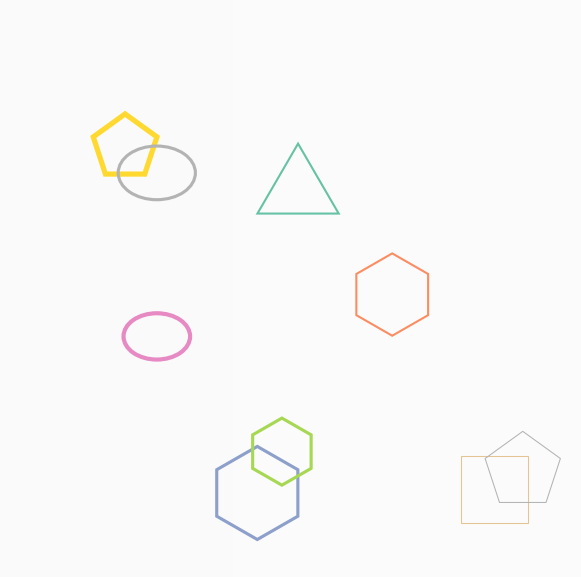[{"shape": "triangle", "thickness": 1, "radius": 0.4, "center": [0.513, 0.67]}, {"shape": "hexagon", "thickness": 1, "radius": 0.36, "center": [0.675, 0.489]}, {"shape": "hexagon", "thickness": 1.5, "radius": 0.4, "center": [0.443, 0.146]}, {"shape": "oval", "thickness": 2, "radius": 0.29, "center": [0.27, 0.417]}, {"shape": "hexagon", "thickness": 1.5, "radius": 0.29, "center": [0.485, 0.217]}, {"shape": "pentagon", "thickness": 2.5, "radius": 0.29, "center": [0.215, 0.744]}, {"shape": "square", "thickness": 0.5, "radius": 0.29, "center": [0.851, 0.152]}, {"shape": "pentagon", "thickness": 0.5, "radius": 0.34, "center": [0.899, 0.184]}, {"shape": "oval", "thickness": 1.5, "radius": 0.33, "center": [0.27, 0.7]}]